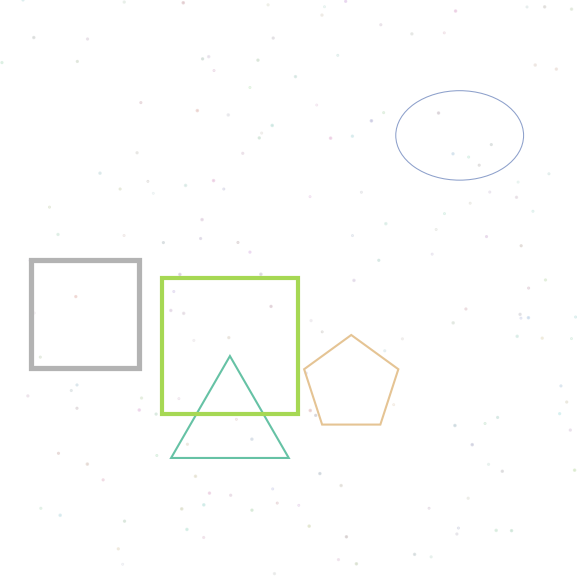[{"shape": "triangle", "thickness": 1, "radius": 0.59, "center": [0.398, 0.265]}, {"shape": "oval", "thickness": 0.5, "radius": 0.55, "center": [0.796, 0.765]}, {"shape": "square", "thickness": 2, "radius": 0.59, "center": [0.398, 0.4]}, {"shape": "pentagon", "thickness": 1, "radius": 0.43, "center": [0.608, 0.333]}, {"shape": "square", "thickness": 2.5, "radius": 0.47, "center": [0.147, 0.456]}]